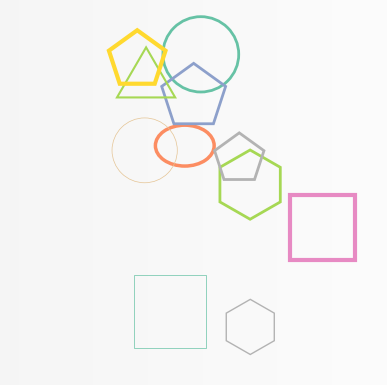[{"shape": "circle", "thickness": 2, "radius": 0.49, "center": [0.518, 0.859]}, {"shape": "square", "thickness": 0.5, "radius": 0.47, "center": [0.439, 0.191]}, {"shape": "oval", "thickness": 2.5, "radius": 0.38, "center": [0.477, 0.622]}, {"shape": "pentagon", "thickness": 2, "radius": 0.43, "center": [0.5, 0.749]}, {"shape": "square", "thickness": 3, "radius": 0.42, "center": [0.832, 0.409]}, {"shape": "hexagon", "thickness": 2, "radius": 0.45, "center": [0.645, 0.52]}, {"shape": "triangle", "thickness": 1.5, "radius": 0.43, "center": [0.377, 0.79]}, {"shape": "pentagon", "thickness": 3, "radius": 0.38, "center": [0.354, 0.845]}, {"shape": "circle", "thickness": 0.5, "radius": 0.42, "center": [0.373, 0.609]}, {"shape": "hexagon", "thickness": 1, "radius": 0.36, "center": [0.646, 0.151]}, {"shape": "pentagon", "thickness": 2, "radius": 0.33, "center": [0.617, 0.588]}]